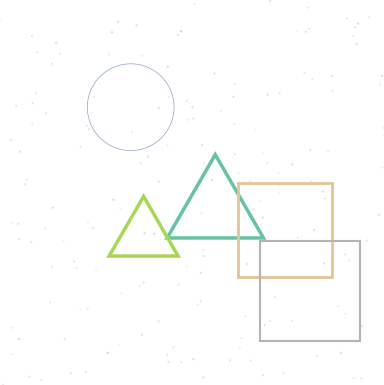[{"shape": "triangle", "thickness": 2.5, "radius": 0.72, "center": [0.559, 0.454]}, {"shape": "circle", "thickness": 0.5, "radius": 0.56, "center": [0.339, 0.722]}, {"shape": "triangle", "thickness": 2.5, "radius": 0.52, "center": [0.373, 0.387]}, {"shape": "square", "thickness": 2, "radius": 0.61, "center": [0.741, 0.401]}, {"shape": "square", "thickness": 1.5, "radius": 0.65, "center": [0.805, 0.244]}]